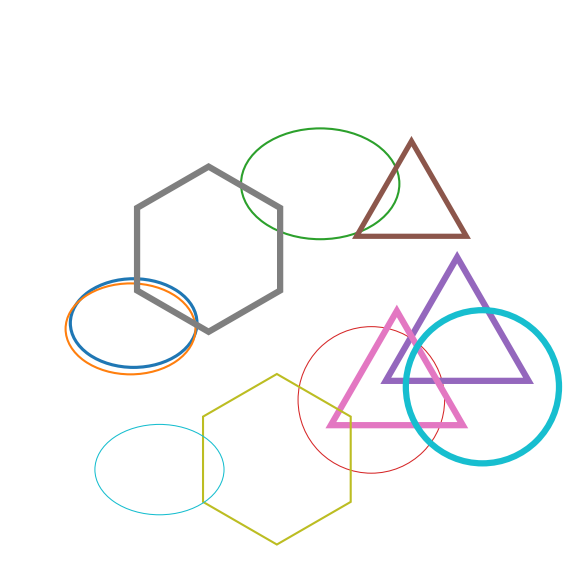[{"shape": "oval", "thickness": 1.5, "radius": 0.55, "center": [0.231, 0.44]}, {"shape": "oval", "thickness": 1, "radius": 0.56, "center": [0.226, 0.43]}, {"shape": "oval", "thickness": 1, "radius": 0.69, "center": [0.554, 0.681]}, {"shape": "circle", "thickness": 0.5, "radius": 0.63, "center": [0.643, 0.307]}, {"shape": "triangle", "thickness": 3, "radius": 0.71, "center": [0.792, 0.411]}, {"shape": "triangle", "thickness": 2.5, "radius": 0.55, "center": [0.713, 0.645]}, {"shape": "triangle", "thickness": 3, "radius": 0.66, "center": [0.687, 0.329]}, {"shape": "hexagon", "thickness": 3, "radius": 0.72, "center": [0.361, 0.568]}, {"shape": "hexagon", "thickness": 1, "radius": 0.74, "center": [0.479, 0.204]}, {"shape": "oval", "thickness": 0.5, "radius": 0.56, "center": [0.276, 0.186]}, {"shape": "circle", "thickness": 3, "radius": 0.66, "center": [0.835, 0.329]}]